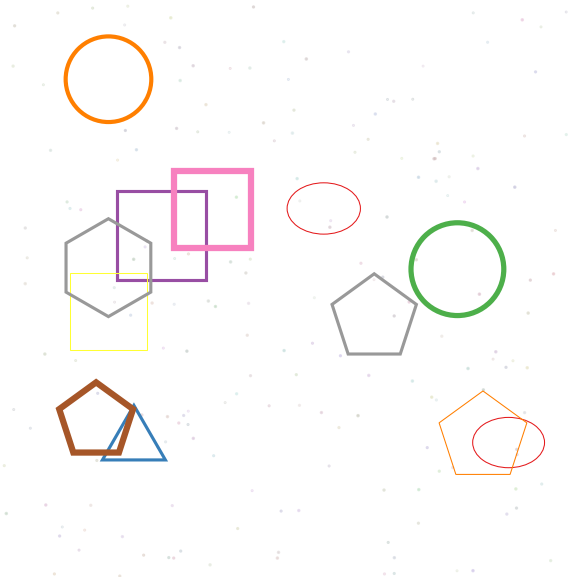[{"shape": "oval", "thickness": 0.5, "radius": 0.32, "center": [0.561, 0.638]}, {"shape": "oval", "thickness": 0.5, "radius": 0.31, "center": [0.881, 0.233]}, {"shape": "triangle", "thickness": 1.5, "radius": 0.31, "center": [0.232, 0.234]}, {"shape": "circle", "thickness": 2.5, "radius": 0.4, "center": [0.792, 0.533]}, {"shape": "square", "thickness": 1.5, "radius": 0.38, "center": [0.28, 0.592]}, {"shape": "pentagon", "thickness": 0.5, "radius": 0.4, "center": [0.836, 0.242]}, {"shape": "circle", "thickness": 2, "radius": 0.37, "center": [0.188, 0.862]}, {"shape": "square", "thickness": 0.5, "radius": 0.33, "center": [0.188, 0.46]}, {"shape": "pentagon", "thickness": 3, "radius": 0.34, "center": [0.166, 0.27]}, {"shape": "square", "thickness": 3, "radius": 0.33, "center": [0.367, 0.637]}, {"shape": "pentagon", "thickness": 1.5, "radius": 0.38, "center": [0.648, 0.448]}, {"shape": "hexagon", "thickness": 1.5, "radius": 0.42, "center": [0.188, 0.536]}]